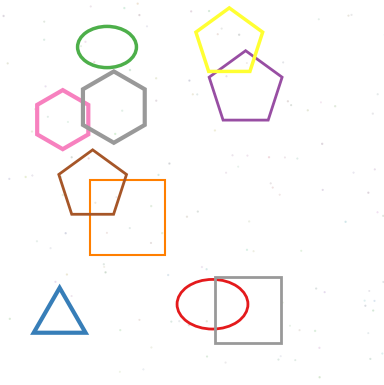[{"shape": "oval", "thickness": 2, "radius": 0.46, "center": [0.552, 0.21]}, {"shape": "triangle", "thickness": 3, "radius": 0.39, "center": [0.155, 0.175]}, {"shape": "oval", "thickness": 2.5, "radius": 0.38, "center": [0.278, 0.878]}, {"shape": "pentagon", "thickness": 2, "radius": 0.5, "center": [0.638, 0.769]}, {"shape": "square", "thickness": 1.5, "radius": 0.49, "center": [0.331, 0.434]}, {"shape": "pentagon", "thickness": 2.5, "radius": 0.46, "center": [0.596, 0.888]}, {"shape": "pentagon", "thickness": 2, "radius": 0.46, "center": [0.241, 0.518]}, {"shape": "hexagon", "thickness": 3, "radius": 0.38, "center": [0.163, 0.689]}, {"shape": "hexagon", "thickness": 3, "radius": 0.46, "center": [0.296, 0.722]}, {"shape": "square", "thickness": 2, "radius": 0.43, "center": [0.644, 0.194]}]